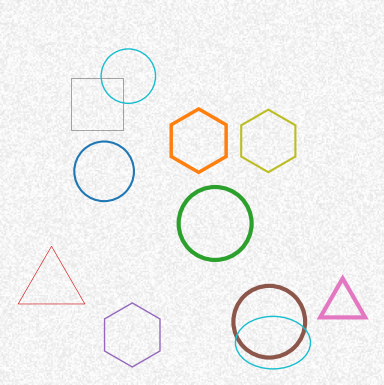[{"shape": "circle", "thickness": 1.5, "radius": 0.39, "center": [0.27, 0.555]}, {"shape": "hexagon", "thickness": 2.5, "radius": 0.41, "center": [0.516, 0.635]}, {"shape": "circle", "thickness": 3, "radius": 0.47, "center": [0.559, 0.42]}, {"shape": "triangle", "thickness": 0.5, "radius": 0.5, "center": [0.134, 0.26]}, {"shape": "hexagon", "thickness": 1, "radius": 0.42, "center": [0.344, 0.13]}, {"shape": "circle", "thickness": 3, "radius": 0.47, "center": [0.699, 0.164]}, {"shape": "triangle", "thickness": 3, "radius": 0.34, "center": [0.89, 0.209]}, {"shape": "square", "thickness": 0.5, "radius": 0.34, "center": [0.251, 0.73]}, {"shape": "hexagon", "thickness": 1.5, "radius": 0.41, "center": [0.697, 0.634]}, {"shape": "circle", "thickness": 1, "radius": 0.35, "center": [0.333, 0.802]}, {"shape": "oval", "thickness": 1, "radius": 0.49, "center": [0.709, 0.11]}]